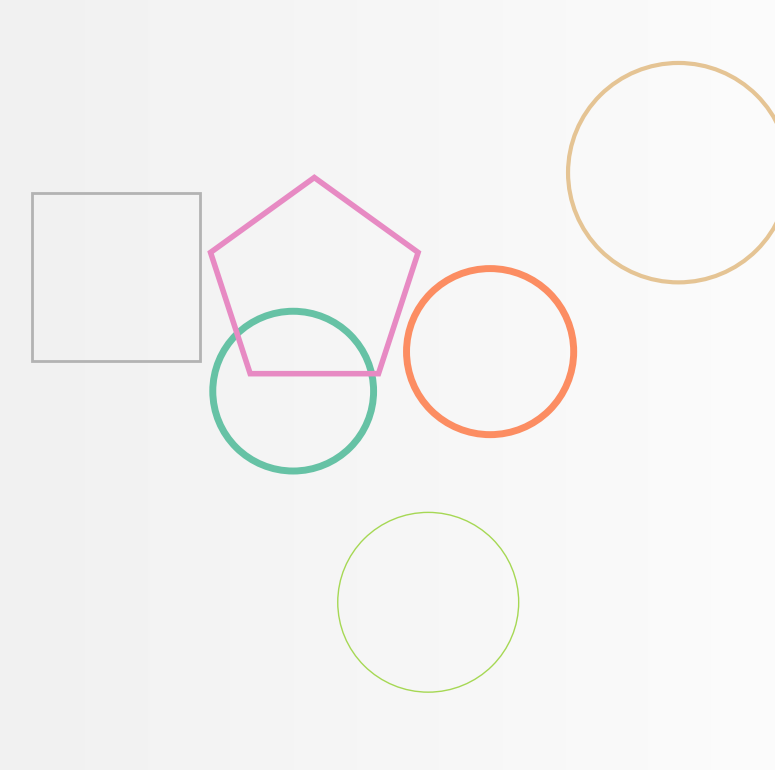[{"shape": "circle", "thickness": 2.5, "radius": 0.52, "center": [0.378, 0.492]}, {"shape": "circle", "thickness": 2.5, "radius": 0.54, "center": [0.632, 0.543]}, {"shape": "pentagon", "thickness": 2, "radius": 0.7, "center": [0.406, 0.629]}, {"shape": "circle", "thickness": 0.5, "radius": 0.58, "center": [0.553, 0.218]}, {"shape": "circle", "thickness": 1.5, "radius": 0.71, "center": [0.875, 0.776]}, {"shape": "square", "thickness": 1, "radius": 0.54, "center": [0.15, 0.64]}]